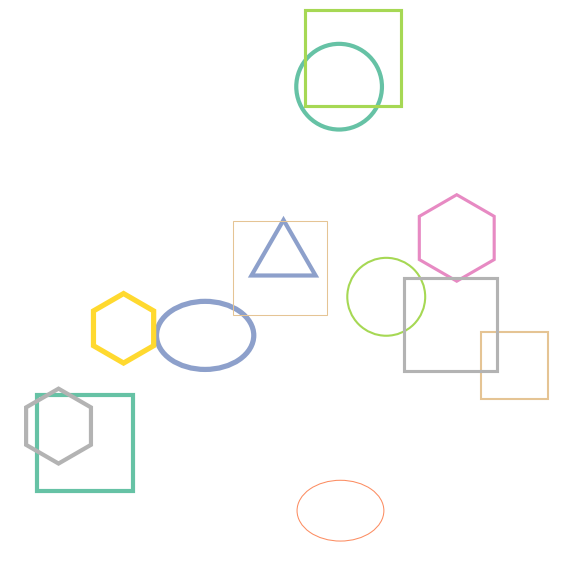[{"shape": "circle", "thickness": 2, "radius": 0.37, "center": [0.587, 0.849]}, {"shape": "square", "thickness": 2, "radius": 0.42, "center": [0.147, 0.232]}, {"shape": "oval", "thickness": 0.5, "radius": 0.38, "center": [0.59, 0.115]}, {"shape": "oval", "thickness": 2.5, "radius": 0.42, "center": [0.355, 0.418]}, {"shape": "triangle", "thickness": 2, "radius": 0.32, "center": [0.491, 0.554]}, {"shape": "hexagon", "thickness": 1.5, "radius": 0.37, "center": [0.791, 0.587]}, {"shape": "circle", "thickness": 1, "radius": 0.34, "center": [0.669, 0.485]}, {"shape": "square", "thickness": 1.5, "radius": 0.42, "center": [0.611, 0.899]}, {"shape": "hexagon", "thickness": 2.5, "radius": 0.3, "center": [0.214, 0.431]}, {"shape": "square", "thickness": 0.5, "radius": 0.41, "center": [0.484, 0.535]}, {"shape": "square", "thickness": 1, "radius": 0.29, "center": [0.891, 0.367]}, {"shape": "square", "thickness": 1.5, "radius": 0.4, "center": [0.781, 0.438]}, {"shape": "hexagon", "thickness": 2, "radius": 0.32, "center": [0.101, 0.261]}]